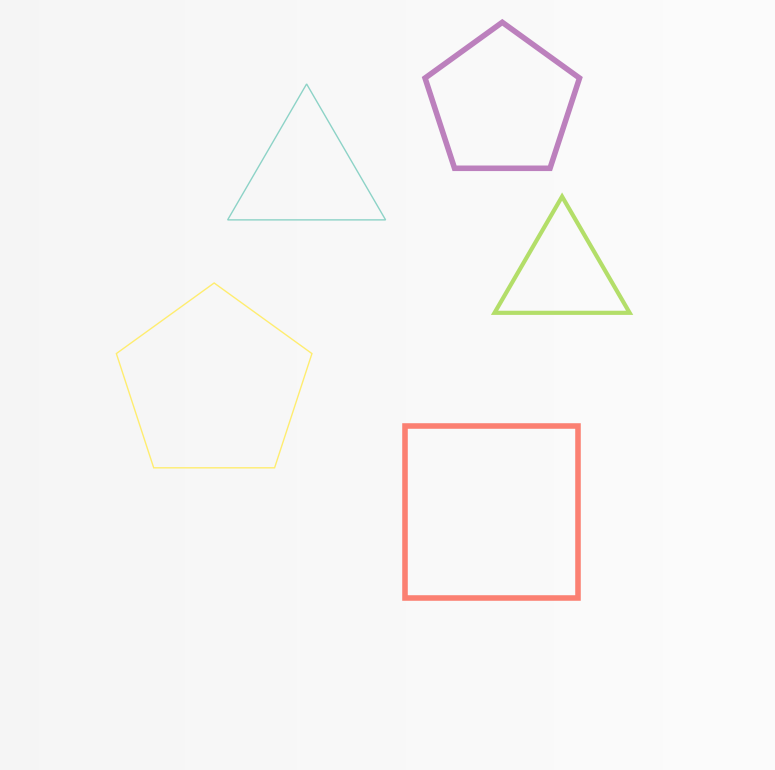[{"shape": "triangle", "thickness": 0.5, "radius": 0.59, "center": [0.396, 0.773]}, {"shape": "square", "thickness": 2, "radius": 0.56, "center": [0.634, 0.335]}, {"shape": "triangle", "thickness": 1.5, "radius": 0.5, "center": [0.725, 0.644]}, {"shape": "pentagon", "thickness": 2, "radius": 0.52, "center": [0.648, 0.866]}, {"shape": "pentagon", "thickness": 0.5, "radius": 0.66, "center": [0.276, 0.5]}]